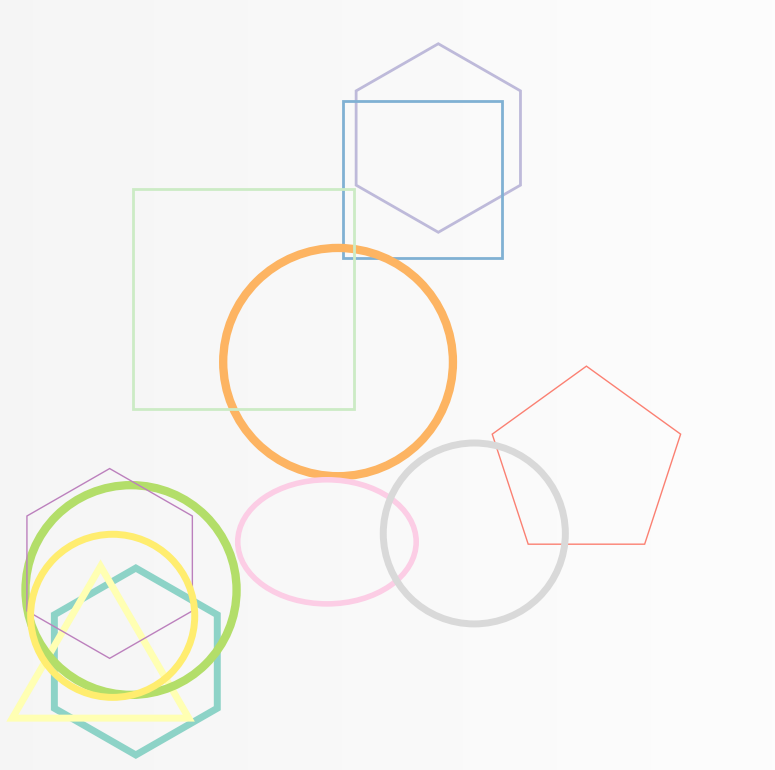[{"shape": "hexagon", "thickness": 2.5, "radius": 0.61, "center": [0.175, 0.141]}, {"shape": "triangle", "thickness": 2.5, "radius": 0.66, "center": [0.13, 0.133]}, {"shape": "hexagon", "thickness": 1, "radius": 0.61, "center": [0.566, 0.821]}, {"shape": "pentagon", "thickness": 0.5, "radius": 0.64, "center": [0.757, 0.397]}, {"shape": "square", "thickness": 1, "radius": 0.51, "center": [0.545, 0.767]}, {"shape": "circle", "thickness": 3, "radius": 0.74, "center": [0.436, 0.53]}, {"shape": "circle", "thickness": 3, "radius": 0.68, "center": [0.169, 0.234]}, {"shape": "oval", "thickness": 2, "radius": 0.58, "center": [0.422, 0.296]}, {"shape": "circle", "thickness": 2.5, "radius": 0.59, "center": [0.612, 0.307]}, {"shape": "hexagon", "thickness": 0.5, "radius": 0.62, "center": [0.141, 0.268]}, {"shape": "square", "thickness": 1, "radius": 0.71, "center": [0.314, 0.611]}, {"shape": "circle", "thickness": 2.5, "radius": 0.53, "center": [0.145, 0.2]}]